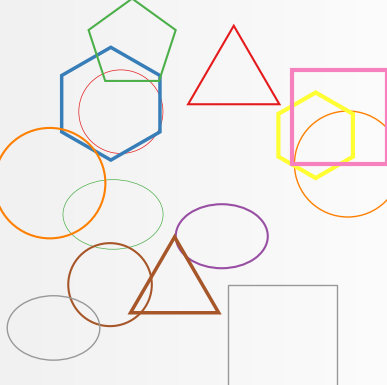[{"shape": "triangle", "thickness": 1.5, "radius": 0.68, "center": [0.603, 0.797]}, {"shape": "circle", "thickness": 0.5, "radius": 0.54, "center": [0.312, 0.71]}, {"shape": "hexagon", "thickness": 2.5, "radius": 0.73, "center": [0.286, 0.731]}, {"shape": "oval", "thickness": 0.5, "radius": 0.65, "center": [0.292, 0.443]}, {"shape": "pentagon", "thickness": 1.5, "radius": 0.59, "center": [0.341, 0.885]}, {"shape": "oval", "thickness": 1.5, "radius": 0.59, "center": [0.572, 0.386]}, {"shape": "circle", "thickness": 1, "radius": 0.69, "center": [0.897, 0.574]}, {"shape": "circle", "thickness": 1.5, "radius": 0.72, "center": [0.129, 0.524]}, {"shape": "hexagon", "thickness": 3, "radius": 0.56, "center": [0.815, 0.649]}, {"shape": "triangle", "thickness": 2.5, "radius": 0.66, "center": [0.451, 0.253]}, {"shape": "circle", "thickness": 1.5, "radius": 0.54, "center": [0.284, 0.261]}, {"shape": "square", "thickness": 3, "radius": 0.61, "center": [0.876, 0.696]}, {"shape": "square", "thickness": 1, "radius": 0.7, "center": [0.729, 0.121]}, {"shape": "oval", "thickness": 1, "radius": 0.6, "center": [0.138, 0.148]}]